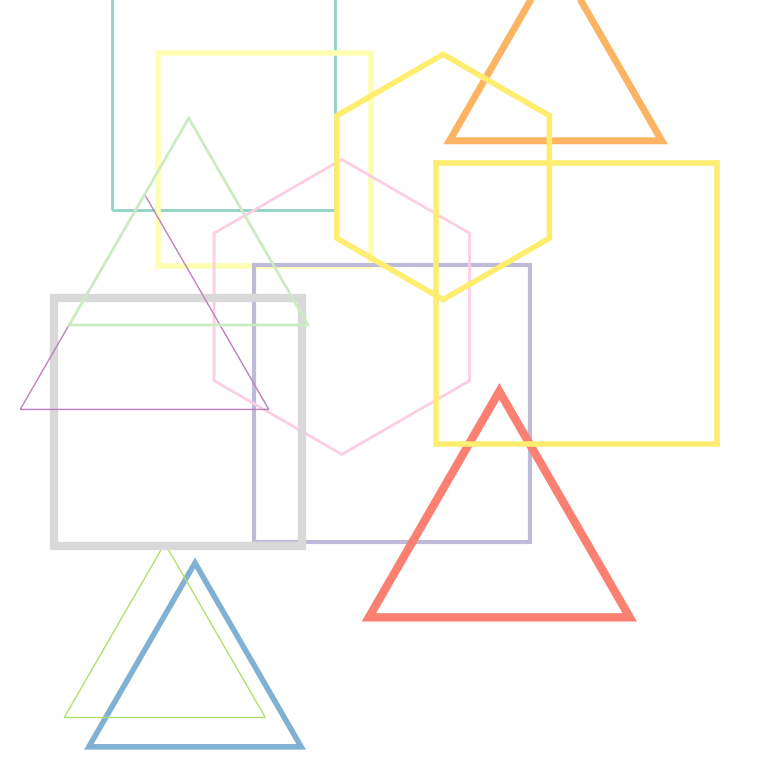[{"shape": "square", "thickness": 1, "radius": 0.72, "center": [0.29, 0.872]}, {"shape": "square", "thickness": 2, "radius": 0.69, "center": [0.343, 0.793]}, {"shape": "square", "thickness": 1.5, "radius": 0.9, "center": [0.509, 0.476]}, {"shape": "triangle", "thickness": 3, "radius": 0.98, "center": [0.648, 0.296]}, {"shape": "triangle", "thickness": 2, "radius": 0.8, "center": [0.253, 0.11]}, {"shape": "triangle", "thickness": 2.5, "radius": 0.8, "center": [0.722, 0.897]}, {"shape": "triangle", "thickness": 0.5, "radius": 0.75, "center": [0.214, 0.144]}, {"shape": "hexagon", "thickness": 1, "radius": 0.96, "center": [0.444, 0.601]}, {"shape": "square", "thickness": 3, "radius": 0.81, "center": [0.231, 0.451]}, {"shape": "triangle", "thickness": 0.5, "radius": 0.93, "center": [0.188, 0.561]}, {"shape": "triangle", "thickness": 1, "radius": 0.9, "center": [0.245, 0.667]}, {"shape": "hexagon", "thickness": 2, "radius": 0.8, "center": [0.576, 0.77]}, {"shape": "square", "thickness": 2, "radius": 0.91, "center": [0.749, 0.606]}]